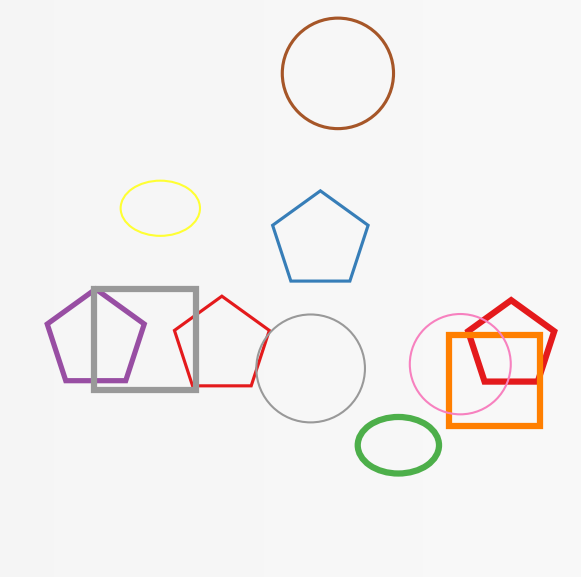[{"shape": "pentagon", "thickness": 1.5, "radius": 0.43, "center": [0.382, 0.4]}, {"shape": "pentagon", "thickness": 3, "radius": 0.39, "center": [0.879, 0.401]}, {"shape": "pentagon", "thickness": 1.5, "radius": 0.43, "center": [0.551, 0.582]}, {"shape": "oval", "thickness": 3, "radius": 0.35, "center": [0.685, 0.228]}, {"shape": "pentagon", "thickness": 2.5, "radius": 0.44, "center": [0.165, 0.411]}, {"shape": "square", "thickness": 3, "radius": 0.39, "center": [0.851, 0.34]}, {"shape": "oval", "thickness": 1, "radius": 0.34, "center": [0.276, 0.639]}, {"shape": "circle", "thickness": 1.5, "radius": 0.48, "center": [0.581, 0.872]}, {"shape": "circle", "thickness": 1, "radius": 0.43, "center": [0.792, 0.369]}, {"shape": "circle", "thickness": 1, "radius": 0.47, "center": [0.534, 0.361]}, {"shape": "square", "thickness": 3, "radius": 0.44, "center": [0.249, 0.412]}]